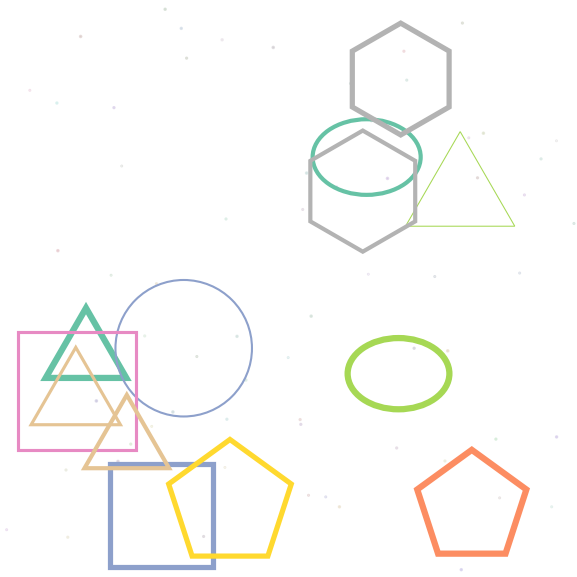[{"shape": "oval", "thickness": 2, "radius": 0.47, "center": [0.635, 0.727]}, {"shape": "triangle", "thickness": 3, "radius": 0.4, "center": [0.149, 0.385]}, {"shape": "pentagon", "thickness": 3, "radius": 0.5, "center": [0.817, 0.121]}, {"shape": "circle", "thickness": 1, "radius": 0.59, "center": [0.318, 0.396]}, {"shape": "square", "thickness": 2.5, "radius": 0.44, "center": [0.279, 0.106]}, {"shape": "square", "thickness": 1.5, "radius": 0.51, "center": [0.133, 0.322]}, {"shape": "oval", "thickness": 3, "radius": 0.44, "center": [0.69, 0.352]}, {"shape": "triangle", "thickness": 0.5, "radius": 0.55, "center": [0.797, 0.662]}, {"shape": "pentagon", "thickness": 2.5, "radius": 0.56, "center": [0.398, 0.127]}, {"shape": "triangle", "thickness": 2, "radius": 0.42, "center": [0.22, 0.231]}, {"shape": "triangle", "thickness": 1.5, "radius": 0.45, "center": [0.131, 0.308]}, {"shape": "hexagon", "thickness": 2, "radius": 0.52, "center": [0.628, 0.668]}, {"shape": "hexagon", "thickness": 2.5, "radius": 0.48, "center": [0.694, 0.862]}]